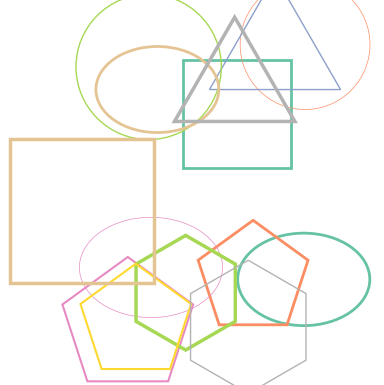[{"shape": "square", "thickness": 2, "radius": 0.7, "center": [0.615, 0.704]}, {"shape": "oval", "thickness": 2, "radius": 0.86, "center": [0.789, 0.274]}, {"shape": "pentagon", "thickness": 2, "radius": 0.75, "center": [0.657, 0.278]}, {"shape": "circle", "thickness": 0.5, "radius": 0.84, "center": [0.792, 0.884]}, {"shape": "triangle", "thickness": 1, "radius": 0.98, "center": [0.714, 0.866]}, {"shape": "oval", "thickness": 0.5, "radius": 0.93, "center": [0.392, 0.305]}, {"shape": "pentagon", "thickness": 1.5, "radius": 0.89, "center": [0.332, 0.154]}, {"shape": "circle", "thickness": 1, "radius": 0.94, "center": [0.386, 0.826]}, {"shape": "hexagon", "thickness": 2.5, "radius": 0.74, "center": [0.482, 0.24]}, {"shape": "pentagon", "thickness": 1.5, "radius": 0.76, "center": [0.353, 0.164]}, {"shape": "oval", "thickness": 2, "radius": 0.8, "center": [0.409, 0.767]}, {"shape": "square", "thickness": 2.5, "radius": 0.93, "center": [0.213, 0.451]}, {"shape": "hexagon", "thickness": 1, "radius": 0.87, "center": [0.645, 0.151]}, {"shape": "triangle", "thickness": 2.5, "radius": 0.9, "center": [0.61, 0.775]}]